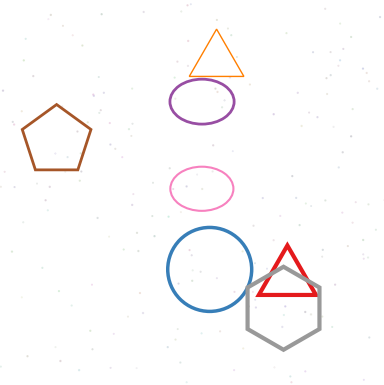[{"shape": "triangle", "thickness": 3, "radius": 0.43, "center": [0.746, 0.277]}, {"shape": "circle", "thickness": 2.5, "radius": 0.55, "center": [0.545, 0.3]}, {"shape": "oval", "thickness": 2, "radius": 0.42, "center": [0.525, 0.736]}, {"shape": "triangle", "thickness": 1, "radius": 0.41, "center": [0.563, 0.842]}, {"shape": "pentagon", "thickness": 2, "radius": 0.47, "center": [0.147, 0.635]}, {"shape": "oval", "thickness": 1.5, "radius": 0.41, "center": [0.524, 0.51]}, {"shape": "hexagon", "thickness": 3, "radius": 0.54, "center": [0.736, 0.199]}]